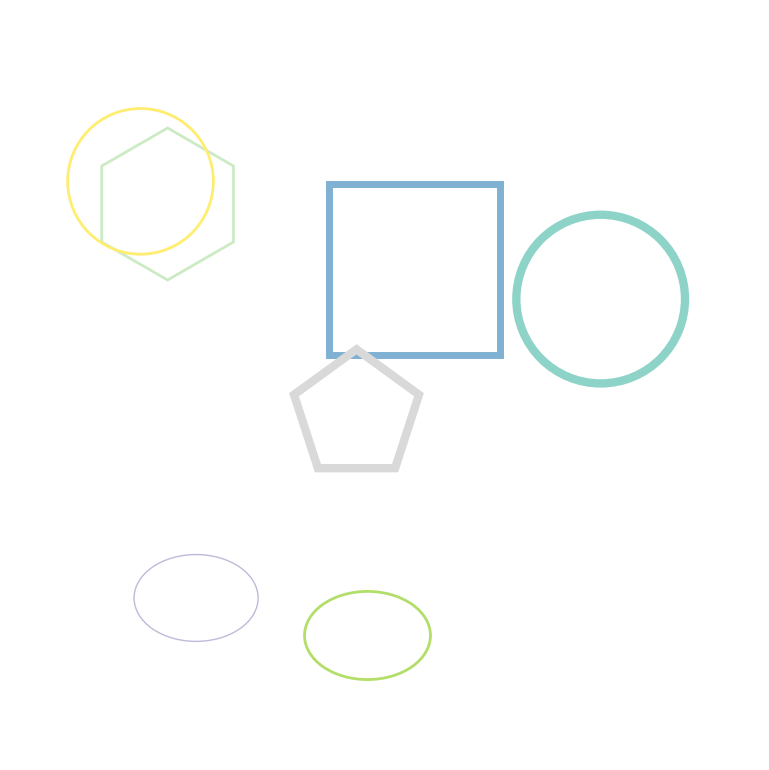[{"shape": "circle", "thickness": 3, "radius": 0.55, "center": [0.78, 0.612]}, {"shape": "oval", "thickness": 0.5, "radius": 0.4, "center": [0.255, 0.223]}, {"shape": "square", "thickness": 2.5, "radius": 0.55, "center": [0.539, 0.65]}, {"shape": "oval", "thickness": 1, "radius": 0.41, "center": [0.477, 0.175]}, {"shape": "pentagon", "thickness": 3, "radius": 0.43, "center": [0.463, 0.461]}, {"shape": "hexagon", "thickness": 1, "radius": 0.49, "center": [0.218, 0.735]}, {"shape": "circle", "thickness": 1, "radius": 0.47, "center": [0.182, 0.764]}]